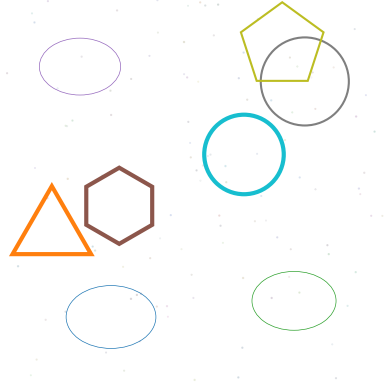[{"shape": "oval", "thickness": 0.5, "radius": 0.58, "center": [0.288, 0.177]}, {"shape": "triangle", "thickness": 3, "radius": 0.59, "center": [0.135, 0.399]}, {"shape": "oval", "thickness": 0.5, "radius": 0.55, "center": [0.764, 0.219]}, {"shape": "oval", "thickness": 0.5, "radius": 0.53, "center": [0.208, 0.827]}, {"shape": "hexagon", "thickness": 3, "radius": 0.49, "center": [0.31, 0.465]}, {"shape": "circle", "thickness": 1.5, "radius": 0.57, "center": [0.792, 0.788]}, {"shape": "pentagon", "thickness": 1.5, "radius": 0.56, "center": [0.733, 0.881]}, {"shape": "circle", "thickness": 3, "radius": 0.52, "center": [0.634, 0.599]}]